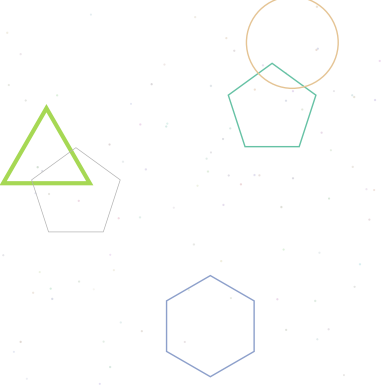[{"shape": "pentagon", "thickness": 1, "radius": 0.6, "center": [0.707, 0.716]}, {"shape": "hexagon", "thickness": 1, "radius": 0.66, "center": [0.546, 0.153]}, {"shape": "triangle", "thickness": 3, "radius": 0.65, "center": [0.121, 0.589]}, {"shape": "circle", "thickness": 1, "radius": 0.6, "center": [0.759, 0.89]}, {"shape": "pentagon", "thickness": 0.5, "radius": 0.6, "center": [0.197, 0.496]}]